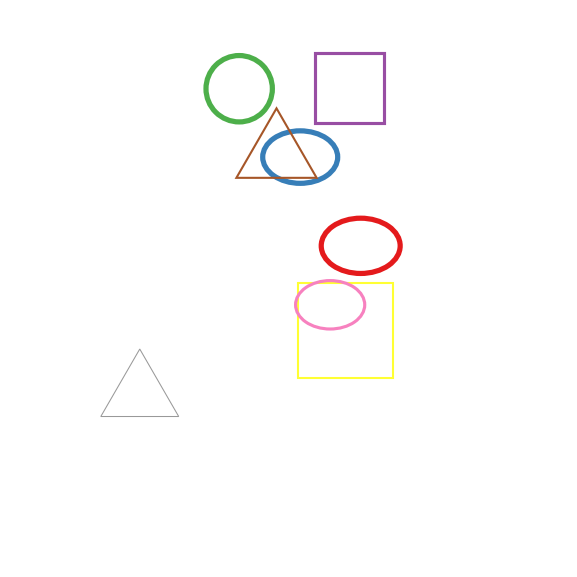[{"shape": "oval", "thickness": 2.5, "radius": 0.34, "center": [0.625, 0.573]}, {"shape": "oval", "thickness": 2.5, "radius": 0.32, "center": [0.52, 0.727]}, {"shape": "circle", "thickness": 2.5, "radius": 0.29, "center": [0.414, 0.845]}, {"shape": "square", "thickness": 1.5, "radius": 0.3, "center": [0.605, 0.847]}, {"shape": "square", "thickness": 1, "radius": 0.41, "center": [0.598, 0.426]}, {"shape": "triangle", "thickness": 1, "radius": 0.4, "center": [0.479, 0.731]}, {"shape": "oval", "thickness": 1.5, "radius": 0.3, "center": [0.572, 0.471]}, {"shape": "triangle", "thickness": 0.5, "radius": 0.39, "center": [0.242, 0.317]}]